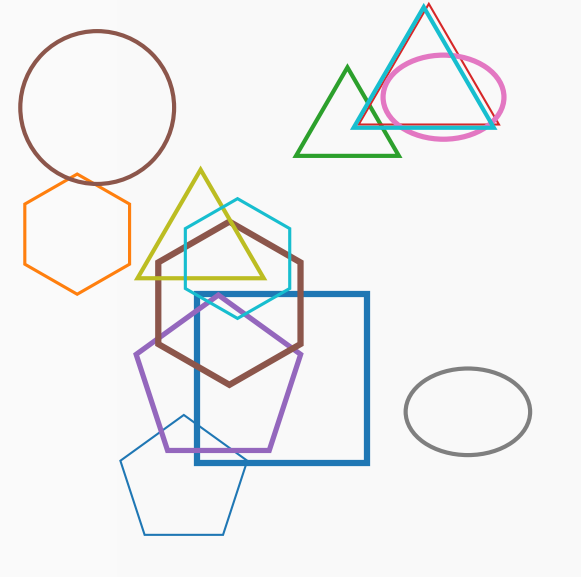[{"shape": "square", "thickness": 3, "radius": 0.73, "center": [0.485, 0.344]}, {"shape": "pentagon", "thickness": 1, "radius": 0.57, "center": [0.316, 0.166]}, {"shape": "hexagon", "thickness": 1.5, "radius": 0.52, "center": [0.133, 0.594]}, {"shape": "triangle", "thickness": 2, "radius": 0.51, "center": [0.598, 0.78]}, {"shape": "triangle", "thickness": 1, "radius": 0.7, "center": [0.738, 0.853]}, {"shape": "pentagon", "thickness": 2.5, "radius": 0.74, "center": [0.376, 0.339]}, {"shape": "hexagon", "thickness": 3, "radius": 0.71, "center": [0.395, 0.474]}, {"shape": "circle", "thickness": 2, "radius": 0.66, "center": [0.167, 0.813]}, {"shape": "oval", "thickness": 2.5, "radius": 0.52, "center": [0.763, 0.831]}, {"shape": "oval", "thickness": 2, "radius": 0.54, "center": [0.805, 0.286]}, {"shape": "triangle", "thickness": 2, "radius": 0.63, "center": [0.345, 0.58]}, {"shape": "hexagon", "thickness": 1.5, "radius": 0.52, "center": [0.409, 0.551]}, {"shape": "triangle", "thickness": 2, "radius": 0.7, "center": [0.729, 0.848]}]